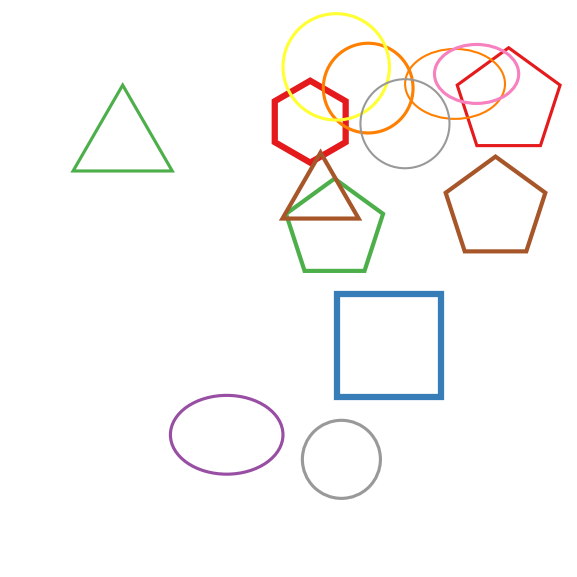[{"shape": "hexagon", "thickness": 3, "radius": 0.35, "center": [0.537, 0.788]}, {"shape": "pentagon", "thickness": 1.5, "radius": 0.47, "center": [0.881, 0.823]}, {"shape": "square", "thickness": 3, "radius": 0.45, "center": [0.674, 0.401]}, {"shape": "triangle", "thickness": 1.5, "radius": 0.5, "center": [0.212, 0.753]}, {"shape": "pentagon", "thickness": 2, "radius": 0.44, "center": [0.579, 0.602]}, {"shape": "oval", "thickness": 1.5, "radius": 0.49, "center": [0.393, 0.246]}, {"shape": "circle", "thickness": 1.5, "radius": 0.39, "center": [0.638, 0.847]}, {"shape": "oval", "thickness": 1, "radius": 0.43, "center": [0.788, 0.854]}, {"shape": "circle", "thickness": 1.5, "radius": 0.46, "center": [0.582, 0.883]}, {"shape": "pentagon", "thickness": 2, "radius": 0.45, "center": [0.858, 0.637]}, {"shape": "triangle", "thickness": 2, "radius": 0.38, "center": [0.555, 0.659]}, {"shape": "oval", "thickness": 1.5, "radius": 0.36, "center": [0.825, 0.871]}, {"shape": "circle", "thickness": 1.5, "radius": 0.34, "center": [0.591, 0.204]}, {"shape": "circle", "thickness": 1, "radius": 0.39, "center": [0.701, 0.785]}]